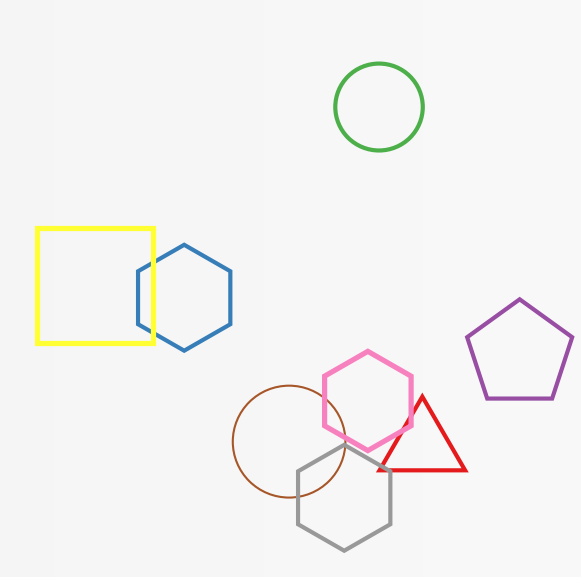[{"shape": "triangle", "thickness": 2, "radius": 0.43, "center": [0.727, 0.227]}, {"shape": "hexagon", "thickness": 2, "radius": 0.46, "center": [0.317, 0.484]}, {"shape": "circle", "thickness": 2, "radius": 0.38, "center": [0.652, 0.814]}, {"shape": "pentagon", "thickness": 2, "radius": 0.48, "center": [0.894, 0.386]}, {"shape": "square", "thickness": 2.5, "radius": 0.5, "center": [0.164, 0.505]}, {"shape": "circle", "thickness": 1, "radius": 0.48, "center": [0.497, 0.234]}, {"shape": "hexagon", "thickness": 2.5, "radius": 0.43, "center": [0.633, 0.305]}, {"shape": "hexagon", "thickness": 2, "radius": 0.46, "center": [0.592, 0.137]}]